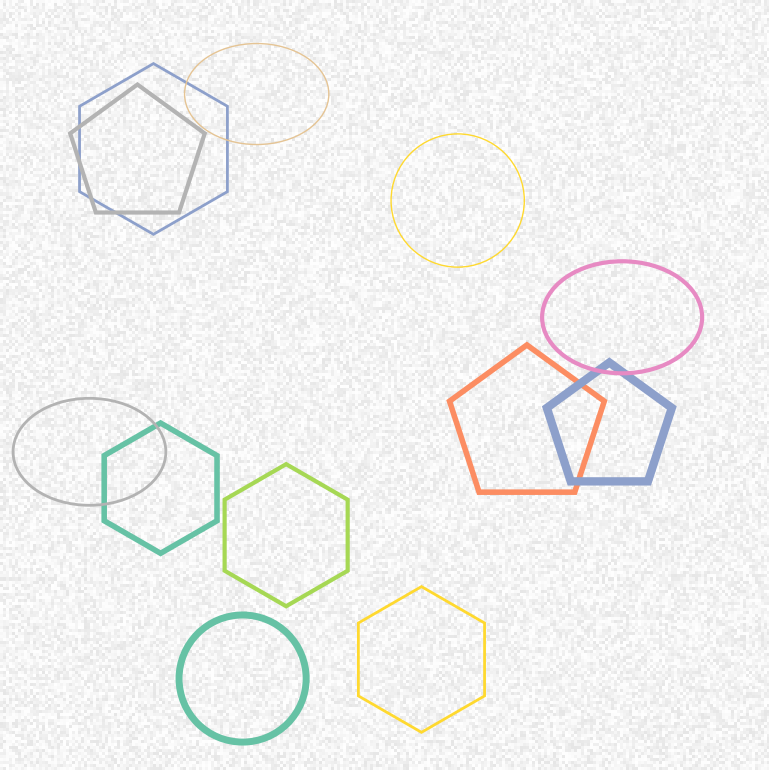[{"shape": "circle", "thickness": 2.5, "radius": 0.41, "center": [0.315, 0.119]}, {"shape": "hexagon", "thickness": 2, "radius": 0.42, "center": [0.209, 0.366]}, {"shape": "pentagon", "thickness": 2, "radius": 0.53, "center": [0.684, 0.446]}, {"shape": "pentagon", "thickness": 3, "radius": 0.43, "center": [0.791, 0.444]}, {"shape": "hexagon", "thickness": 1, "radius": 0.55, "center": [0.199, 0.807]}, {"shape": "oval", "thickness": 1.5, "radius": 0.52, "center": [0.808, 0.588]}, {"shape": "hexagon", "thickness": 1.5, "radius": 0.46, "center": [0.372, 0.305]}, {"shape": "hexagon", "thickness": 1, "radius": 0.47, "center": [0.547, 0.144]}, {"shape": "circle", "thickness": 0.5, "radius": 0.43, "center": [0.594, 0.74]}, {"shape": "oval", "thickness": 0.5, "radius": 0.47, "center": [0.333, 0.878]}, {"shape": "pentagon", "thickness": 1.5, "radius": 0.46, "center": [0.178, 0.798]}, {"shape": "oval", "thickness": 1, "radius": 0.5, "center": [0.116, 0.413]}]